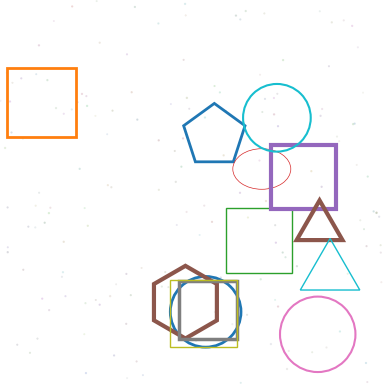[{"shape": "pentagon", "thickness": 2, "radius": 0.42, "center": [0.557, 0.648]}, {"shape": "circle", "thickness": 2, "radius": 0.46, "center": [0.534, 0.19]}, {"shape": "square", "thickness": 2, "radius": 0.45, "center": [0.107, 0.733]}, {"shape": "square", "thickness": 1, "radius": 0.43, "center": [0.672, 0.375]}, {"shape": "oval", "thickness": 0.5, "radius": 0.38, "center": [0.68, 0.561]}, {"shape": "square", "thickness": 3, "radius": 0.42, "center": [0.788, 0.54]}, {"shape": "hexagon", "thickness": 3, "radius": 0.47, "center": [0.482, 0.215]}, {"shape": "triangle", "thickness": 3, "radius": 0.34, "center": [0.83, 0.411]}, {"shape": "circle", "thickness": 1.5, "radius": 0.49, "center": [0.825, 0.132]}, {"shape": "square", "thickness": 2.5, "radius": 0.38, "center": [0.539, 0.195]}, {"shape": "square", "thickness": 1, "radius": 0.44, "center": [0.528, 0.185]}, {"shape": "circle", "thickness": 1.5, "radius": 0.44, "center": [0.719, 0.694]}, {"shape": "triangle", "thickness": 1, "radius": 0.45, "center": [0.857, 0.291]}]